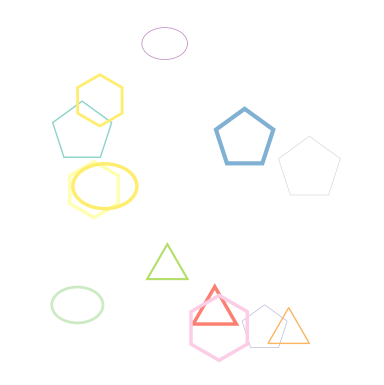[{"shape": "pentagon", "thickness": 1, "radius": 0.4, "center": [0.213, 0.657]}, {"shape": "hexagon", "thickness": 2.5, "radius": 0.36, "center": [0.244, 0.508]}, {"shape": "pentagon", "thickness": 0.5, "radius": 0.31, "center": [0.687, 0.147]}, {"shape": "triangle", "thickness": 2.5, "radius": 0.32, "center": [0.558, 0.191]}, {"shape": "pentagon", "thickness": 3, "radius": 0.39, "center": [0.635, 0.639]}, {"shape": "triangle", "thickness": 1, "radius": 0.31, "center": [0.75, 0.139]}, {"shape": "triangle", "thickness": 1.5, "radius": 0.3, "center": [0.435, 0.305]}, {"shape": "hexagon", "thickness": 2.5, "radius": 0.42, "center": [0.569, 0.148]}, {"shape": "pentagon", "thickness": 0.5, "radius": 0.42, "center": [0.804, 0.562]}, {"shape": "oval", "thickness": 0.5, "radius": 0.3, "center": [0.428, 0.887]}, {"shape": "oval", "thickness": 2, "radius": 0.33, "center": [0.201, 0.208]}, {"shape": "hexagon", "thickness": 2, "radius": 0.33, "center": [0.259, 0.739]}, {"shape": "oval", "thickness": 2.5, "radius": 0.42, "center": [0.272, 0.516]}]